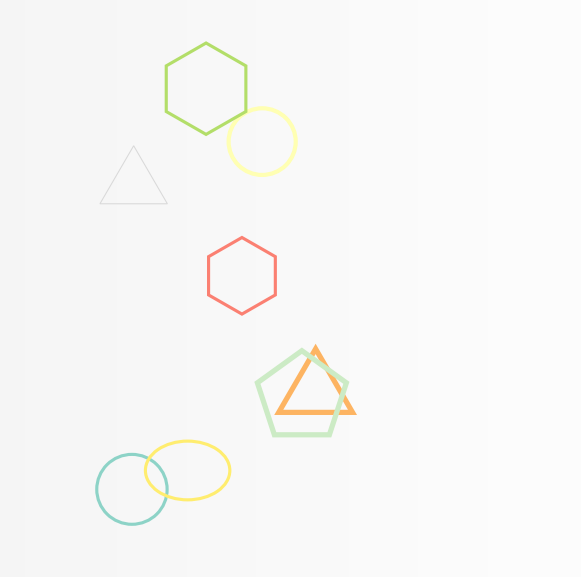[{"shape": "circle", "thickness": 1.5, "radius": 0.3, "center": [0.227, 0.152]}, {"shape": "circle", "thickness": 2, "radius": 0.29, "center": [0.451, 0.754]}, {"shape": "hexagon", "thickness": 1.5, "radius": 0.33, "center": [0.416, 0.522]}, {"shape": "triangle", "thickness": 2.5, "radius": 0.37, "center": [0.543, 0.322]}, {"shape": "hexagon", "thickness": 1.5, "radius": 0.4, "center": [0.355, 0.846]}, {"shape": "triangle", "thickness": 0.5, "radius": 0.33, "center": [0.23, 0.68]}, {"shape": "pentagon", "thickness": 2.5, "radius": 0.4, "center": [0.519, 0.311]}, {"shape": "oval", "thickness": 1.5, "radius": 0.36, "center": [0.323, 0.184]}]